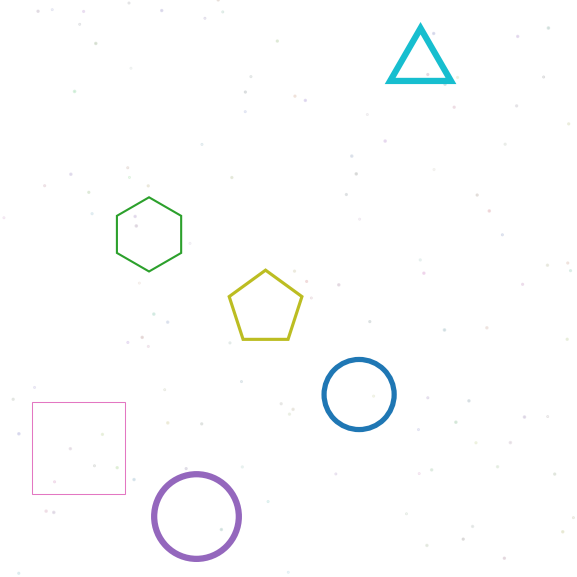[{"shape": "circle", "thickness": 2.5, "radius": 0.3, "center": [0.622, 0.316]}, {"shape": "hexagon", "thickness": 1, "radius": 0.32, "center": [0.258, 0.593]}, {"shape": "circle", "thickness": 3, "radius": 0.37, "center": [0.34, 0.105]}, {"shape": "square", "thickness": 0.5, "radius": 0.4, "center": [0.136, 0.223]}, {"shape": "pentagon", "thickness": 1.5, "radius": 0.33, "center": [0.46, 0.465]}, {"shape": "triangle", "thickness": 3, "radius": 0.3, "center": [0.728, 0.889]}]